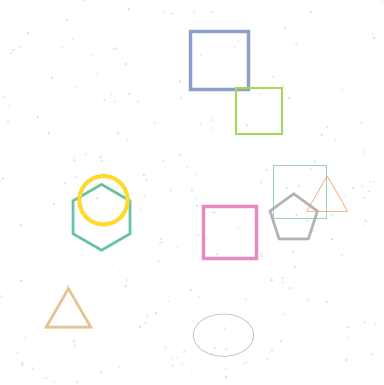[{"shape": "hexagon", "thickness": 2, "radius": 0.43, "center": [0.264, 0.436]}, {"shape": "square", "thickness": 0.5, "radius": 0.35, "center": [0.778, 0.503]}, {"shape": "triangle", "thickness": 0.5, "radius": 0.31, "center": [0.85, 0.482]}, {"shape": "square", "thickness": 2.5, "radius": 0.38, "center": [0.57, 0.843]}, {"shape": "square", "thickness": 2.5, "radius": 0.34, "center": [0.595, 0.397]}, {"shape": "square", "thickness": 1.5, "radius": 0.3, "center": [0.673, 0.711]}, {"shape": "circle", "thickness": 3, "radius": 0.31, "center": [0.269, 0.48]}, {"shape": "triangle", "thickness": 2, "radius": 0.33, "center": [0.178, 0.184]}, {"shape": "pentagon", "thickness": 2, "radius": 0.32, "center": [0.763, 0.432]}, {"shape": "oval", "thickness": 0.5, "radius": 0.39, "center": [0.581, 0.129]}]